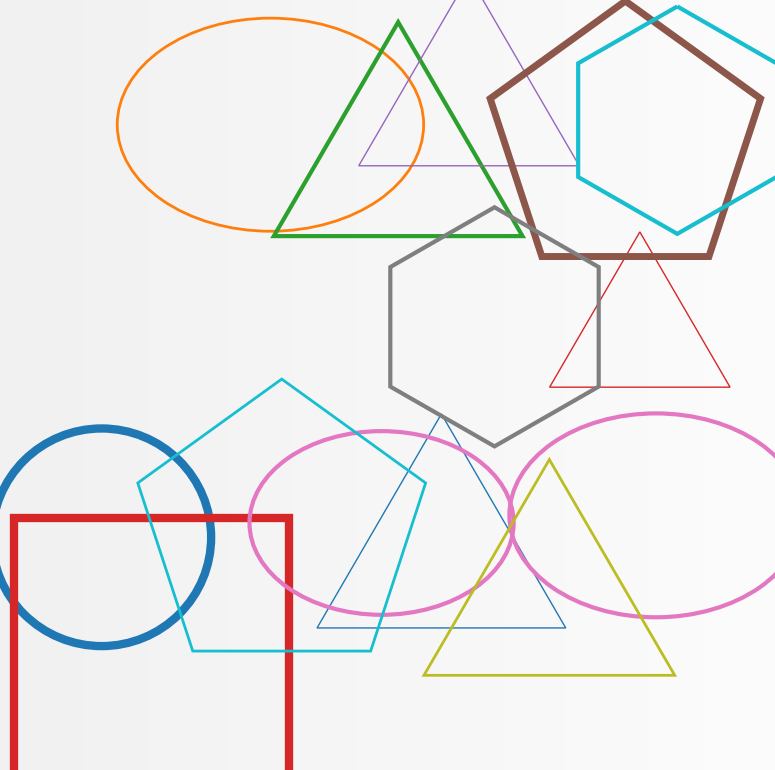[{"shape": "triangle", "thickness": 0.5, "radius": 0.93, "center": [0.57, 0.277]}, {"shape": "circle", "thickness": 3, "radius": 0.71, "center": [0.131, 0.302]}, {"shape": "oval", "thickness": 1, "radius": 0.99, "center": [0.349, 0.838]}, {"shape": "triangle", "thickness": 1.5, "radius": 0.93, "center": [0.514, 0.786]}, {"shape": "triangle", "thickness": 0.5, "radius": 0.67, "center": [0.826, 0.564]}, {"shape": "square", "thickness": 3, "radius": 0.89, "center": [0.195, 0.15]}, {"shape": "triangle", "thickness": 0.5, "radius": 0.82, "center": [0.605, 0.867]}, {"shape": "pentagon", "thickness": 2.5, "radius": 0.92, "center": [0.807, 0.815]}, {"shape": "oval", "thickness": 1.5, "radius": 0.85, "center": [0.492, 0.321]}, {"shape": "oval", "thickness": 1.5, "radius": 0.95, "center": [0.846, 0.331]}, {"shape": "hexagon", "thickness": 1.5, "radius": 0.78, "center": [0.638, 0.576]}, {"shape": "triangle", "thickness": 1, "radius": 0.93, "center": [0.709, 0.216]}, {"shape": "hexagon", "thickness": 1.5, "radius": 0.74, "center": [0.874, 0.844]}, {"shape": "pentagon", "thickness": 1, "radius": 0.98, "center": [0.363, 0.312]}]